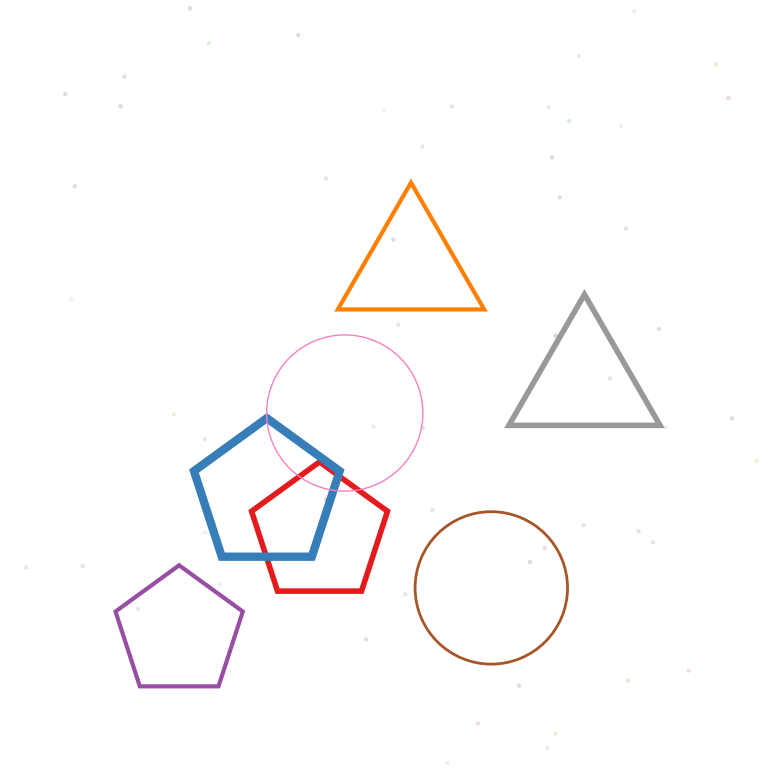[{"shape": "pentagon", "thickness": 2, "radius": 0.46, "center": [0.415, 0.307]}, {"shape": "pentagon", "thickness": 3, "radius": 0.5, "center": [0.347, 0.357]}, {"shape": "pentagon", "thickness": 1.5, "radius": 0.43, "center": [0.233, 0.179]}, {"shape": "triangle", "thickness": 1.5, "radius": 0.55, "center": [0.534, 0.653]}, {"shape": "circle", "thickness": 1, "radius": 0.49, "center": [0.638, 0.236]}, {"shape": "circle", "thickness": 0.5, "radius": 0.51, "center": [0.448, 0.464]}, {"shape": "triangle", "thickness": 2, "radius": 0.57, "center": [0.759, 0.504]}]